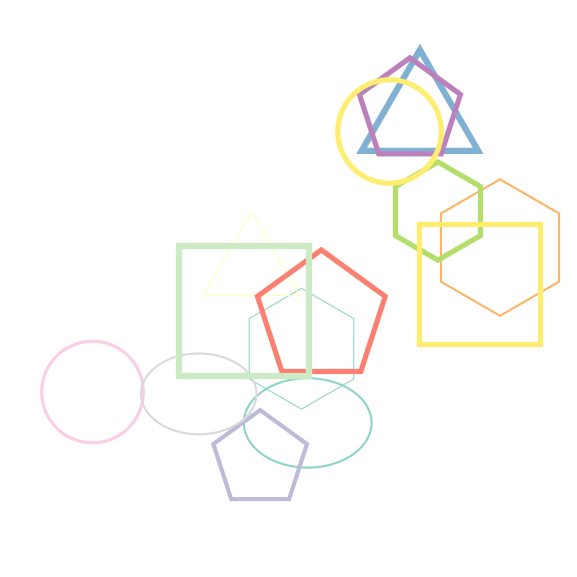[{"shape": "hexagon", "thickness": 0.5, "radius": 0.52, "center": [0.522, 0.395]}, {"shape": "oval", "thickness": 1, "radius": 0.55, "center": [0.533, 0.267]}, {"shape": "triangle", "thickness": 0.5, "radius": 0.48, "center": [0.435, 0.536]}, {"shape": "pentagon", "thickness": 2, "radius": 0.43, "center": [0.45, 0.204]}, {"shape": "pentagon", "thickness": 2.5, "radius": 0.58, "center": [0.556, 0.45]}, {"shape": "triangle", "thickness": 3, "radius": 0.58, "center": [0.727, 0.796]}, {"shape": "hexagon", "thickness": 1, "radius": 0.59, "center": [0.866, 0.57]}, {"shape": "hexagon", "thickness": 2.5, "radius": 0.42, "center": [0.758, 0.634]}, {"shape": "circle", "thickness": 1.5, "radius": 0.44, "center": [0.16, 0.32]}, {"shape": "oval", "thickness": 1, "radius": 0.5, "center": [0.344, 0.317]}, {"shape": "pentagon", "thickness": 2.5, "radius": 0.46, "center": [0.71, 0.807]}, {"shape": "square", "thickness": 3, "radius": 0.56, "center": [0.422, 0.461]}, {"shape": "circle", "thickness": 2.5, "radius": 0.45, "center": [0.675, 0.771]}, {"shape": "square", "thickness": 2.5, "radius": 0.52, "center": [0.83, 0.508]}]